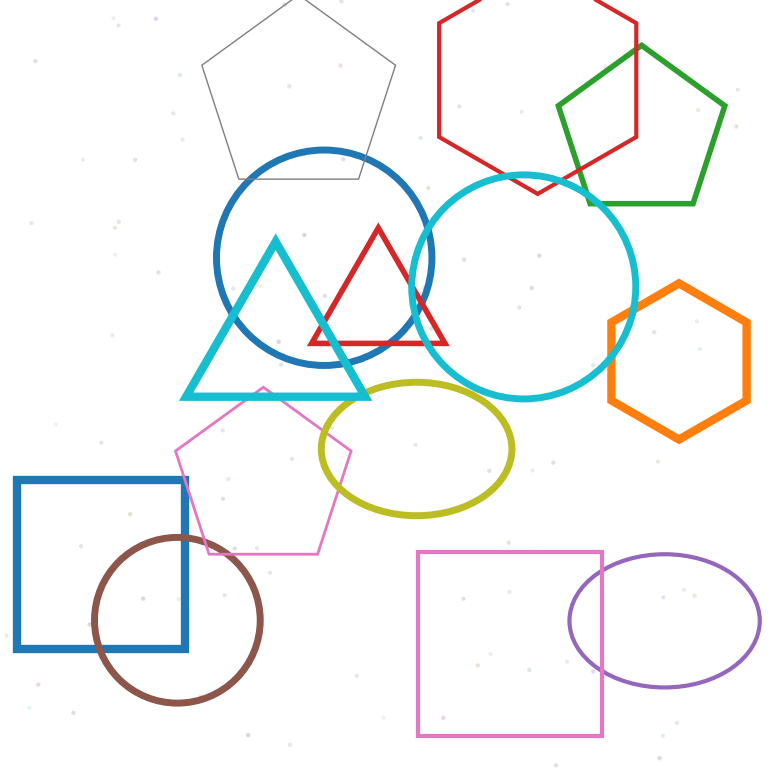[{"shape": "circle", "thickness": 2.5, "radius": 0.7, "center": [0.421, 0.665]}, {"shape": "square", "thickness": 3, "radius": 0.55, "center": [0.131, 0.267]}, {"shape": "hexagon", "thickness": 3, "radius": 0.51, "center": [0.882, 0.531]}, {"shape": "pentagon", "thickness": 2, "radius": 0.57, "center": [0.833, 0.827]}, {"shape": "hexagon", "thickness": 1.5, "radius": 0.74, "center": [0.698, 0.896]}, {"shape": "triangle", "thickness": 2, "radius": 0.5, "center": [0.491, 0.604]}, {"shape": "oval", "thickness": 1.5, "radius": 0.62, "center": [0.863, 0.194]}, {"shape": "circle", "thickness": 2.5, "radius": 0.54, "center": [0.23, 0.194]}, {"shape": "square", "thickness": 1.5, "radius": 0.6, "center": [0.662, 0.164]}, {"shape": "pentagon", "thickness": 1, "radius": 0.6, "center": [0.342, 0.377]}, {"shape": "pentagon", "thickness": 0.5, "radius": 0.66, "center": [0.388, 0.874]}, {"shape": "oval", "thickness": 2.5, "radius": 0.62, "center": [0.541, 0.417]}, {"shape": "circle", "thickness": 2.5, "radius": 0.73, "center": [0.68, 0.627]}, {"shape": "triangle", "thickness": 3, "radius": 0.67, "center": [0.358, 0.552]}]